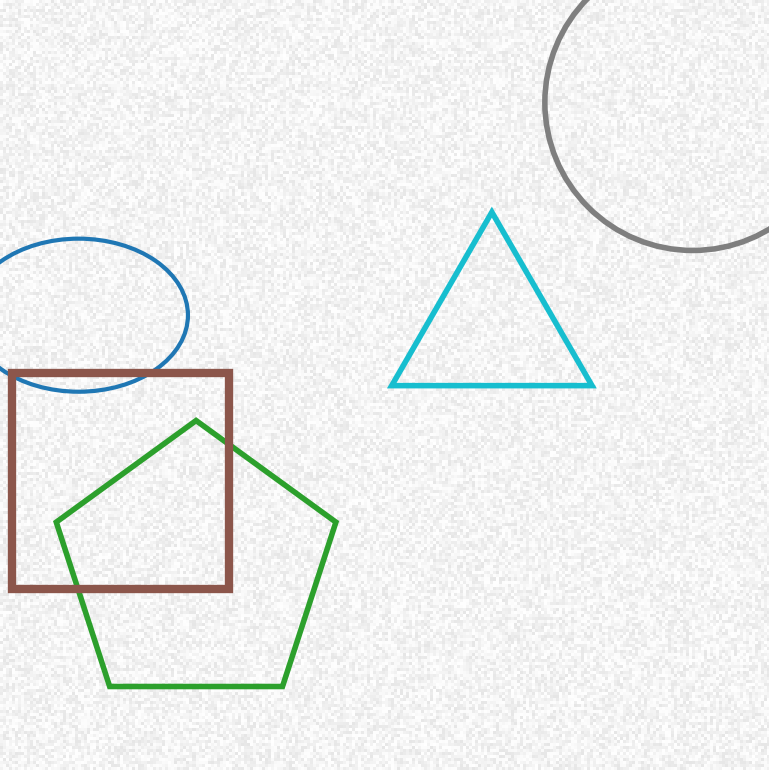[{"shape": "oval", "thickness": 1.5, "radius": 0.71, "center": [0.102, 0.591]}, {"shape": "pentagon", "thickness": 2, "radius": 0.95, "center": [0.255, 0.263]}, {"shape": "square", "thickness": 3, "radius": 0.7, "center": [0.157, 0.375]}, {"shape": "circle", "thickness": 2, "radius": 0.96, "center": [0.9, 0.867]}, {"shape": "triangle", "thickness": 2, "radius": 0.75, "center": [0.639, 0.574]}]